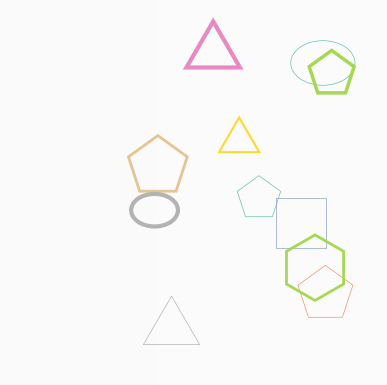[{"shape": "oval", "thickness": 0.5, "radius": 0.41, "center": [0.833, 0.836]}, {"shape": "pentagon", "thickness": 0.5, "radius": 0.29, "center": [0.668, 0.485]}, {"shape": "pentagon", "thickness": 0.5, "radius": 0.37, "center": [0.84, 0.236]}, {"shape": "square", "thickness": 0.5, "radius": 0.32, "center": [0.778, 0.421]}, {"shape": "triangle", "thickness": 3, "radius": 0.4, "center": [0.55, 0.865]}, {"shape": "pentagon", "thickness": 2.5, "radius": 0.3, "center": [0.856, 0.808]}, {"shape": "hexagon", "thickness": 2, "radius": 0.43, "center": [0.813, 0.305]}, {"shape": "triangle", "thickness": 1.5, "radius": 0.3, "center": [0.617, 0.635]}, {"shape": "pentagon", "thickness": 2, "radius": 0.4, "center": [0.407, 0.568]}, {"shape": "triangle", "thickness": 0.5, "radius": 0.42, "center": [0.443, 0.147]}, {"shape": "oval", "thickness": 3, "radius": 0.3, "center": [0.399, 0.454]}]